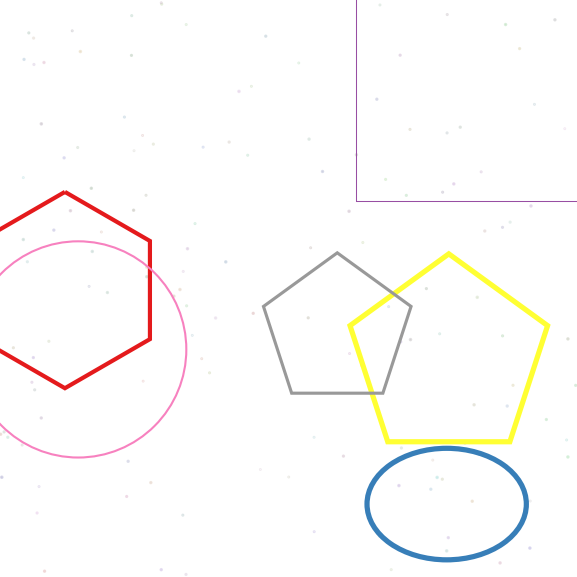[{"shape": "hexagon", "thickness": 2, "radius": 0.85, "center": [0.112, 0.497]}, {"shape": "oval", "thickness": 2.5, "radius": 0.69, "center": [0.773, 0.126]}, {"shape": "square", "thickness": 0.5, "radius": 0.98, "center": [0.812, 0.848]}, {"shape": "pentagon", "thickness": 2.5, "radius": 0.9, "center": [0.777, 0.38]}, {"shape": "circle", "thickness": 1, "radius": 0.94, "center": [0.135, 0.394]}, {"shape": "pentagon", "thickness": 1.5, "radius": 0.67, "center": [0.584, 0.427]}]